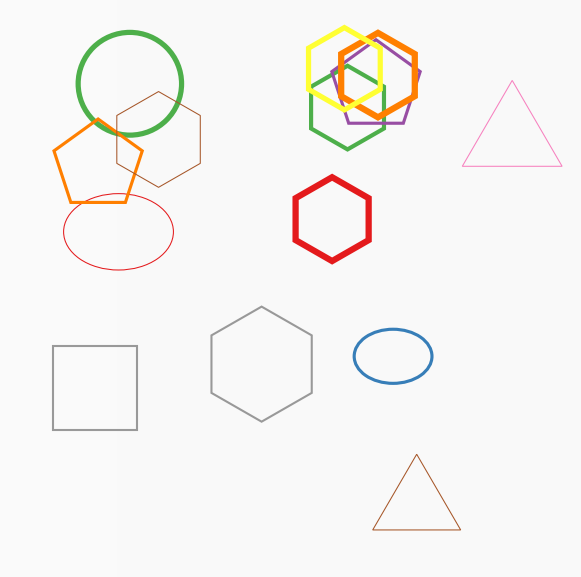[{"shape": "hexagon", "thickness": 3, "radius": 0.36, "center": [0.571, 0.62]}, {"shape": "oval", "thickness": 0.5, "radius": 0.47, "center": [0.204, 0.598]}, {"shape": "oval", "thickness": 1.5, "radius": 0.33, "center": [0.676, 0.382]}, {"shape": "circle", "thickness": 2.5, "radius": 0.44, "center": [0.223, 0.854]}, {"shape": "hexagon", "thickness": 2, "radius": 0.36, "center": [0.598, 0.813]}, {"shape": "pentagon", "thickness": 1.5, "radius": 0.4, "center": [0.647, 0.85]}, {"shape": "hexagon", "thickness": 3, "radius": 0.37, "center": [0.65, 0.869]}, {"shape": "pentagon", "thickness": 1.5, "radius": 0.4, "center": [0.169, 0.713]}, {"shape": "hexagon", "thickness": 2.5, "radius": 0.36, "center": [0.592, 0.88]}, {"shape": "triangle", "thickness": 0.5, "radius": 0.44, "center": [0.717, 0.125]}, {"shape": "hexagon", "thickness": 0.5, "radius": 0.41, "center": [0.273, 0.758]}, {"shape": "triangle", "thickness": 0.5, "radius": 0.5, "center": [0.881, 0.761]}, {"shape": "hexagon", "thickness": 1, "radius": 0.5, "center": [0.45, 0.369]}, {"shape": "square", "thickness": 1, "radius": 0.36, "center": [0.163, 0.327]}]